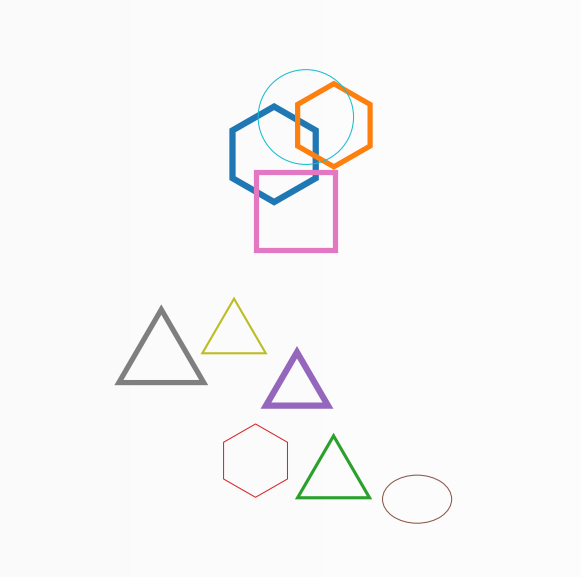[{"shape": "hexagon", "thickness": 3, "radius": 0.41, "center": [0.472, 0.732]}, {"shape": "hexagon", "thickness": 2.5, "radius": 0.36, "center": [0.574, 0.782]}, {"shape": "triangle", "thickness": 1.5, "radius": 0.36, "center": [0.574, 0.173]}, {"shape": "hexagon", "thickness": 0.5, "radius": 0.32, "center": [0.44, 0.202]}, {"shape": "triangle", "thickness": 3, "radius": 0.31, "center": [0.511, 0.328]}, {"shape": "oval", "thickness": 0.5, "radius": 0.3, "center": [0.718, 0.135]}, {"shape": "square", "thickness": 2.5, "radius": 0.34, "center": [0.508, 0.634]}, {"shape": "triangle", "thickness": 2.5, "radius": 0.42, "center": [0.278, 0.379]}, {"shape": "triangle", "thickness": 1, "radius": 0.32, "center": [0.403, 0.419]}, {"shape": "circle", "thickness": 0.5, "radius": 0.41, "center": [0.526, 0.796]}]